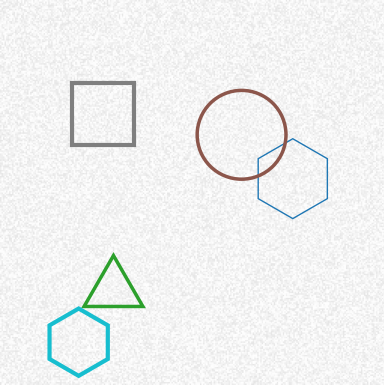[{"shape": "hexagon", "thickness": 1, "radius": 0.52, "center": [0.76, 0.536]}, {"shape": "triangle", "thickness": 2.5, "radius": 0.44, "center": [0.295, 0.248]}, {"shape": "circle", "thickness": 2.5, "radius": 0.58, "center": [0.627, 0.65]}, {"shape": "square", "thickness": 3, "radius": 0.4, "center": [0.268, 0.704]}, {"shape": "hexagon", "thickness": 3, "radius": 0.44, "center": [0.204, 0.111]}]